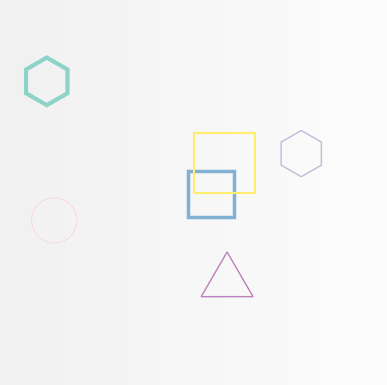[{"shape": "hexagon", "thickness": 3, "radius": 0.31, "center": [0.121, 0.789]}, {"shape": "hexagon", "thickness": 1, "radius": 0.3, "center": [0.777, 0.601]}, {"shape": "square", "thickness": 2.5, "radius": 0.3, "center": [0.545, 0.496]}, {"shape": "circle", "thickness": 0.5, "radius": 0.29, "center": [0.14, 0.427]}, {"shape": "triangle", "thickness": 1, "radius": 0.39, "center": [0.586, 0.268]}, {"shape": "square", "thickness": 1.5, "radius": 0.39, "center": [0.58, 0.575]}]